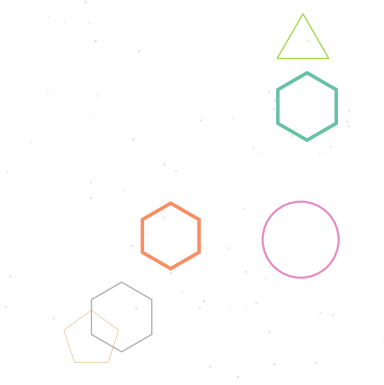[{"shape": "hexagon", "thickness": 2.5, "radius": 0.44, "center": [0.798, 0.723]}, {"shape": "hexagon", "thickness": 2.5, "radius": 0.42, "center": [0.443, 0.387]}, {"shape": "circle", "thickness": 1.5, "radius": 0.49, "center": [0.781, 0.378]}, {"shape": "triangle", "thickness": 1, "radius": 0.39, "center": [0.787, 0.887]}, {"shape": "pentagon", "thickness": 0.5, "radius": 0.37, "center": [0.237, 0.119]}, {"shape": "hexagon", "thickness": 1, "radius": 0.45, "center": [0.316, 0.177]}]